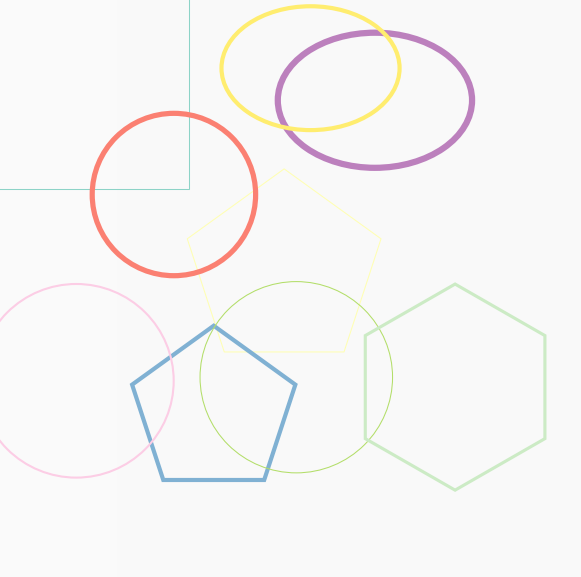[{"shape": "square", "thickness": 0.5, "radius": 0.91, "center": [0.144, 0.853]}, {"shape": "pentagon", "thickness": 0.5, "radius": 0.88, "center": [0.489, 0.531]}, {"shape": "circle", "thickness": 2.5, "radius": 0.7, "center": [0.299, 0.662]}, {"shape": "pentagon", "thickness": 2, "radius": 0.74, "center": [0.368, 0.287]}, {"shape": "circle", "thickness": 0.5, "radius": 0.83, "center": [0.51, 0.346]}, {"shape": "circle", "thickness": 1, "radius": 0.84, "center": [0.131, 0.34]}, {"shape": "oval", "thickness": 3, "radius": 0.84, "center": [0.645, 0.826]}, {"shape": "hexagon", "thickness": 1.5, "radius": 0.89, "center": [0.783, 0.329]}, {"shape": "oval", "thickness": 2, "radius": 0.77, "center": [0.534, 0.881]}]